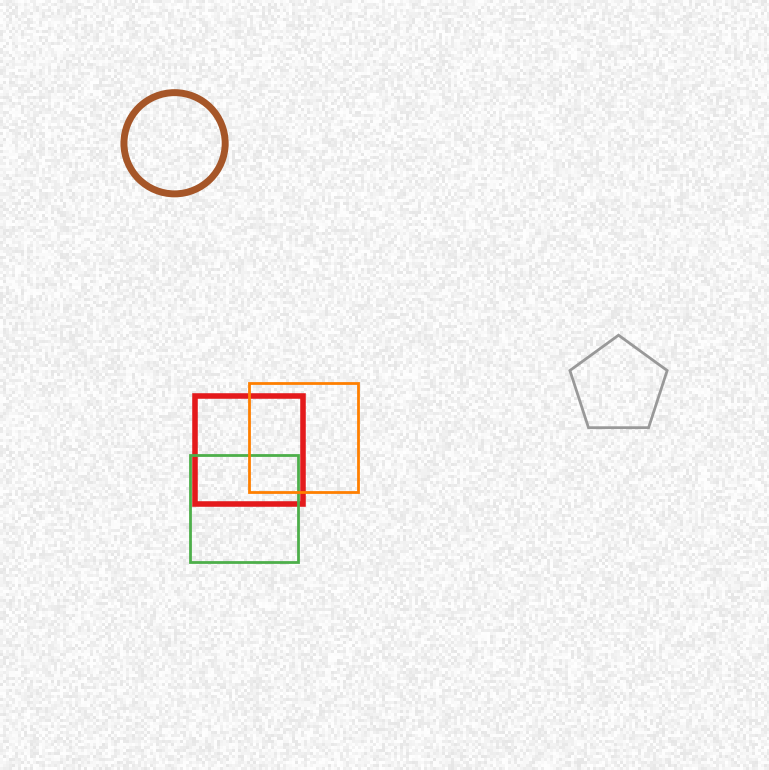[{"shape": "square", "thickness": 2, "radius": 0.35, "center": [0.324, 0.416]}, {"shape": "square", "thickness": 1, "radius": 0.35, "center": [0.317, 0.34]}, {"shape": "square", "thickness": 1, "radius": 0.35, "center": [0.394, 0.432]}, {"shape": "circle", "thickness": 2.5, "radius": 0.33, "center": [0.227, 0.814]}, {"shape": "pentagon", "thickness": 1, "radius": 0.33, "center": [0.803, 0.498]}]